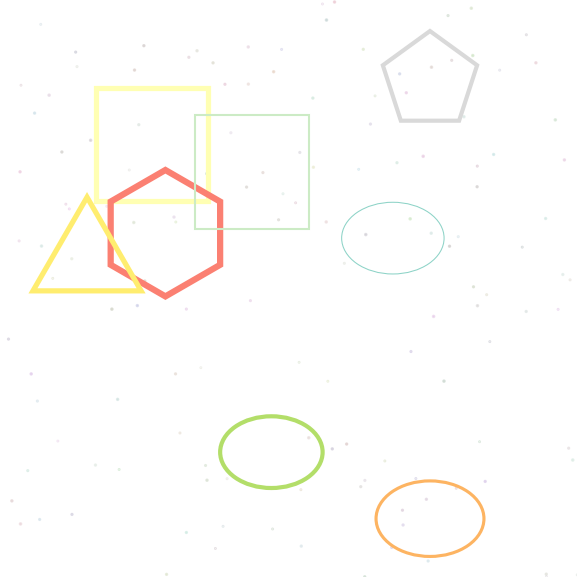[{"shape": "oval", "thickness": 0.5, "radius": 0.44, "center": [0.68, 0.587]}, {"shape": "square", "thickness": 2.5, "radius": 0.49, "center": [0.263, 0.749]}, {"shape": "hexagon", "thickness": 3, "radius": 0.55, "center": [0.286, 0.595]}, {"shape": "oval", "thickness": 1.5, "radius": 0.47, "center": [0.745, 0.101]}, {"shape": "oval", "thickness": 2, "radius": 0.44, "center": [0.47, 0.216]}, {"shape": "pentagon", "thickness": 2, "radius": 0.43, "center": [0.745, 0.86]}, {"shape": "square", "thickness": 1, "radius": 0.49, "center": [0.436, 0.702]}, {"shape": "triangle", "thickness": 2.5, "radius": 0.54, "center": [0.151, 0.55]}]